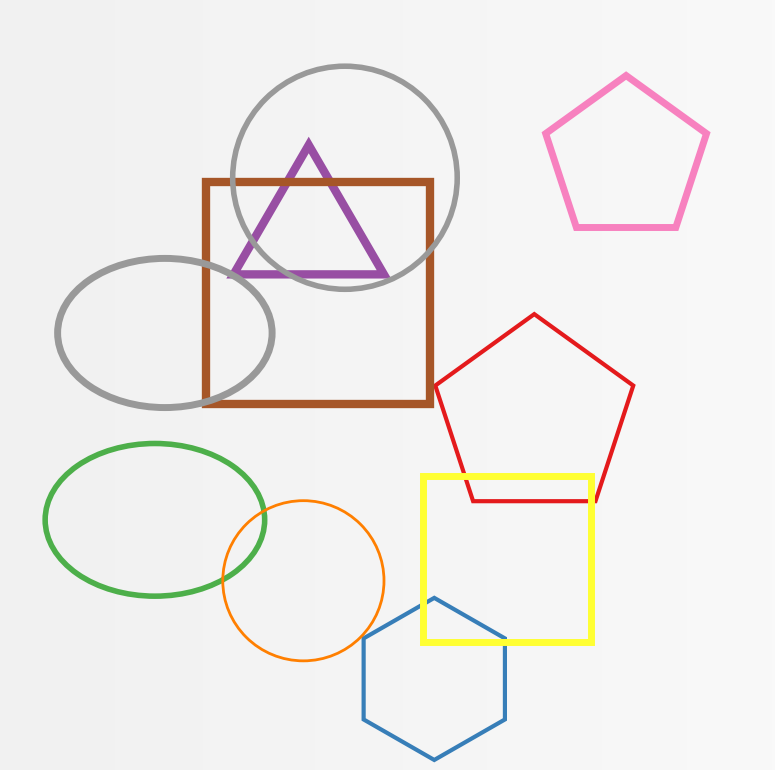[{"shape": "pentagon", "thickness": 1.5, "radius": 0.67, "center": [0.689, 0.458]}, {"shape": "hexagon", "thickness": 1.5, "radius": 0.53, "center": [0.56, 0.118]}, {"shape": "oval", "thickness": 2, "radius": 0.71, "center": [0.2, 0.325]}, {"shape": "triangle", "thickness": 3, "radius": 0.56, "center": [0.398, 0.7]}, {"shape": "circle", "thickness": 1, "radius": 0.52, "center": [0.391, 0.246]}, {"shape": "square", "thickness": 2.5, "radius": 0.54, "center": [0.654, 0.274]}, {"shape": "square", "thickness": 3, "radius": 0.72, "center": [0.41, 0.62]}, {"shape": "pentagon", "thickness": 2.5, "radius": 0.55, "center": [0.808, 0.793]}, {"shape": "oval", "thickness": 2.5, "radius": 0.69, "center": [0.213, 0.568]}, {"shape": "circle", "thickness": 2, "radius": 0.72, "center": [0.445, 0.769]}]